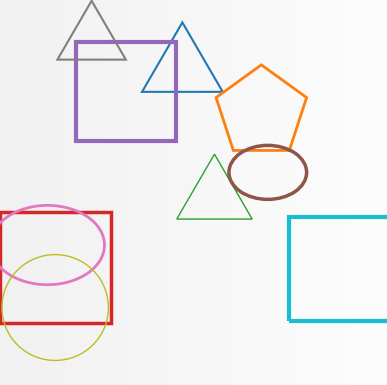[{"shape": "triangle", "thickness": 1.5, "radius": 0.6, "center": [0.471, 0.822]}, {"shape": "pentagon", "thickness": 2, "radius": 0.61, "center": [0.674, 0.709]}, {"shape": "triangle", "thickness": 1, "radius": 0.56, "center": [0.553, 0.487]}, {"shape": "square", "thickness": 2.5, "radius": 0.72, "center": [0.143, 0.304]}, {"shape": "square", "thickness": 3, "radius": 0.65, "center": [0.324, 0.762]}, {"shape": "oval", "thickness": 2.5, "radius": 0.5, "center": [0.691, 0.552]}, {"shape": "oval", "thickness": 2, "radius": 0.74, "center": [0.122, 0.364]}, {"shape": "triangle", "thickness": 1.5, "radius": 0.51, "center": [0.236, 0.896]}, {"shape": "circle", "thickness": 1, "radius": 0.69, "center": [0.142, 0.201]}, {"shape": "square", "thickness": 3, "radius": 0.68, "center": [0.881, 0.302]}]